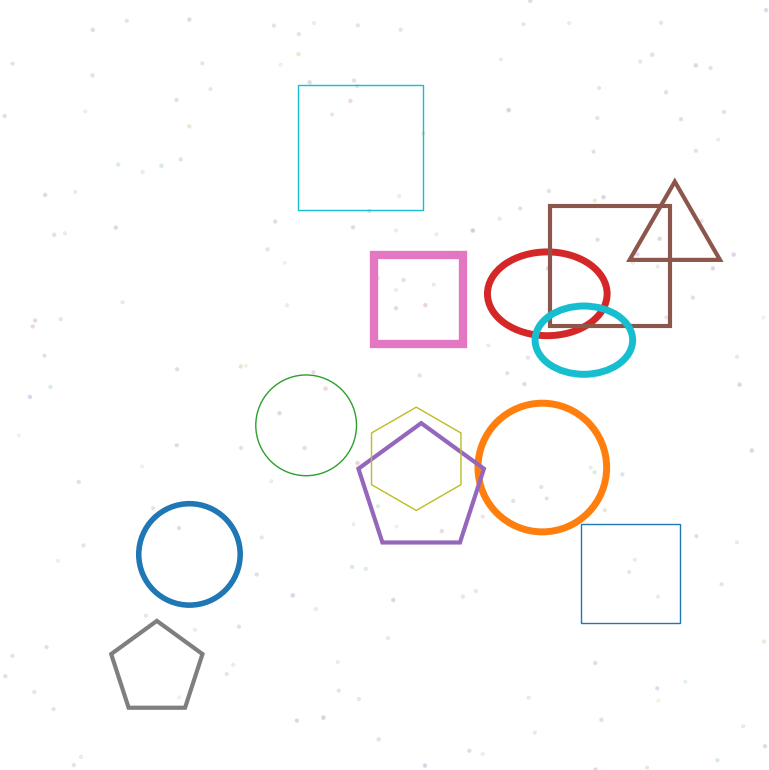[{"shape": "circle", "thickness": 2, "radius": 0.33, "center": [0.246, 0.28]}, {"shape": "square", "thickness": 0.5, "radius": 0.32, "center": [0.819, 0.256]}, {"shape": "circle", "thickness": 2.5, "radius": 0.42, "center": [0.704, 0.393]}, {"shape": "circle", "thickness": 0.5, "radius": 0.33, "center": [0.398, 0.448]}, {"shape": "oval", "thickness": 2.5, "radius": 0.39, "center": [0.711, 0.618]}, {"shape": "pentagon", "thickness": 1.5, "radius": 0.43, "center": [0.547, 0.365]}, {"shape": "triangle", "thickness": 1.5, "radius": 0.34, "center": [0.876, 0.696]}, {"shape": "square", "thickness": 1.5, "radius": 0.39, "center": [0.792, 0.654]}, {"shape": "square", "thickness": 3, "radius": 0.29, "center": [0.544, 0.612]}, {"shape": "pentagon", "thickness": 1.5, "radius": 0.31, "center": [0.204, 0.131]}, {"shape": "hexagon", "thickness": 0.5, "radius": 0.34, "center": [0.541, 0.404]}, {"shape": "square", "thickness": 0.5, "radius": 0.41, "center": [0.468, 0.808]}, {"shape": "oval", "thickness": 2.5, "radius": 0.32, "center": [0.758, 0.558]}]